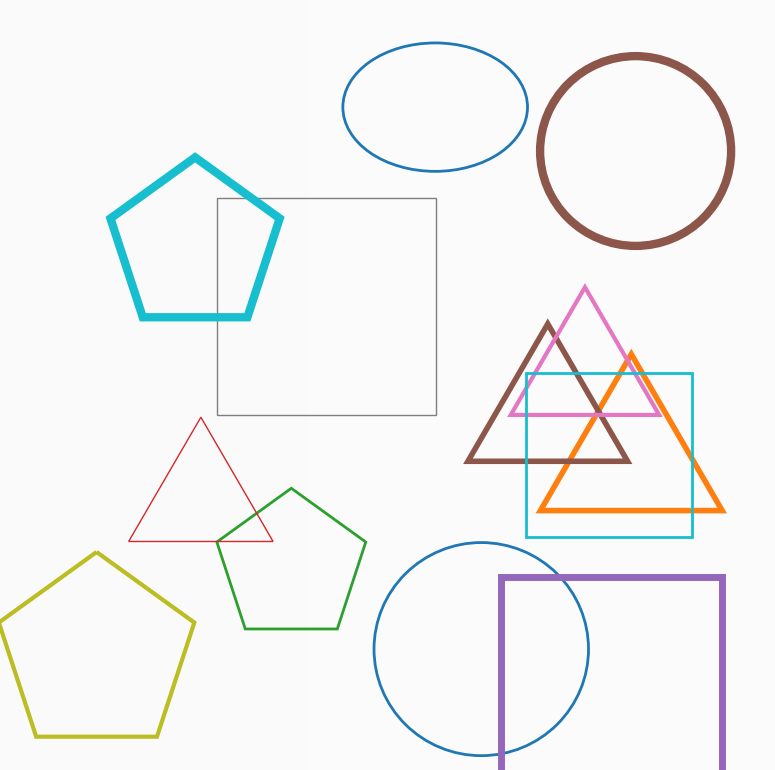[{"shape": "oval", "thickness": 1, "radius": 0.6, "center": [0.562, 0.861]}, {"shape": "circle", "thickness": 1, "radius": 0.69, "center": [0.621, 0.157]}, {"shape": "triangle", "thickness": 2, "radius": 0.68, "center": [0.815, 0.405]}, {"shape": "pentagon", "thickness": 1, "radius": 0.51, "center": [0.376, 0.265]}, {"shape": "triangle", "thickness": 0.5, "radius": 0.54, "center": [0.259, 0.351]}, {"shape": "square", "thickness": 2.5, "radius": 0.72, "center": [0.789, 0.107]}, {"shape": "circle", "thickness": 3, "radius": 0.62, "center": [0.82, 0.804]}, {"shape": "triangle", "thickness": 2, "radius": 0.59, "center": [0.707, 0.46]}, {"shape": "triangle", "thickness": 1.5, "radius": 0.55, "center": [0.755, 0.516]}, {"shape": "square", "thickness": 0.5, "radius": 0.71, "center": [0.421, 0.602]}, {"shape": "pentagon", "thickness": 1.5, "radius": 0.66, "center": [0.125, 0.151]}, {"shape": "square", "thickness": 1, "radius": 0.53, "center": [0.786, 0.409]}, {"shape": "pentagon", "thickness": 3, "radius": 0.57, "center": [0.252, 0.681]}]